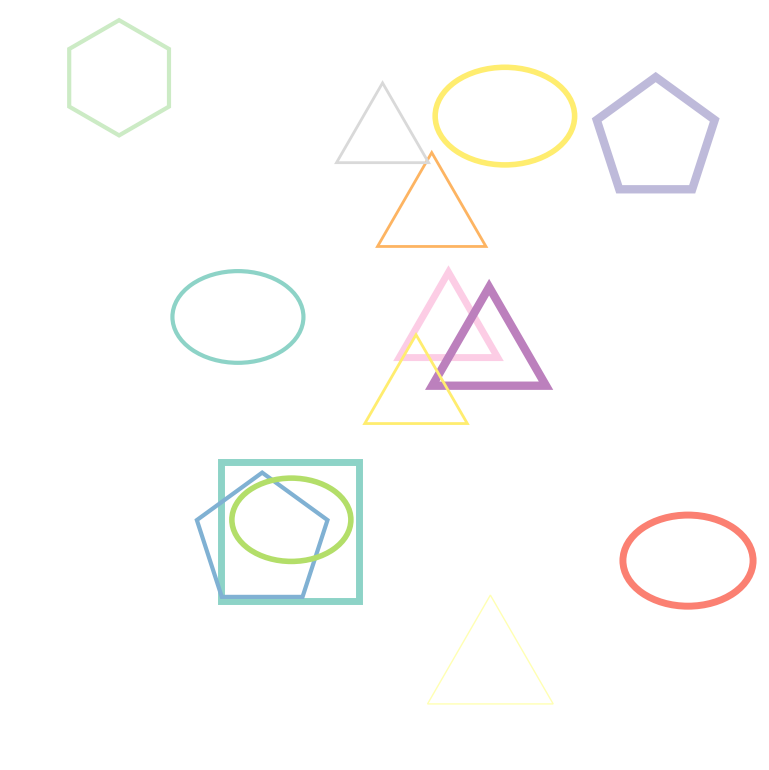[{"shape": "oval", "thickness": 1.5, "radius": 0.43, "center": [0.309, 0.588]}, {"shape": "square", "thickness": 2.5, "radius": 0.45, "center": [0.376, 0.31]}, {"shape": "triangle", "thickness": 0.5, "radius": 0.47, "center": [0.637, 0.133]}, {"shape": "pentagon", "thickness": 3, "radius": 0.4, "center": [0.852, 0.819]}, {"shape": "oval", "thickness": 2.5, "radius": 0.42, "center": [0.894, 0.272]}, {"shape": "pentagon", "thickness": 1.5, "radius": 0.45, "center": [0.34, 0.297]}, {"shape": "triangle", "thickness": 1, "radius": 0.41, "center": [0.561, 0.721]}, {"shape": "oval", "thickness": 2, "radius": 0.39, "center": [0.378, 0.325]}, {"shape": "triangle", "thickness": 2.5, "radius": 0.37, "center": [0.582, 0.573]}, {"shape": "triangle", "thickness": 1, "radius": 0.35, "center": [0.497, 0.823]}, {"shape": "triangle", "thickness": 3, "radius": 0.43, "center": [0.635, 0.542]}, {"shape": "hexagon", "thickness": 1.5, "radius": 0.37, "center": [0.155, 0.899]}, {"shape": "oval", "thickness": 2, "radius": 0.45, "center": [0.656, 0.849]}, {"shape": "triangle", "thickness": 1, "radius": 0.38, "center": [0.54, 0.488]}]